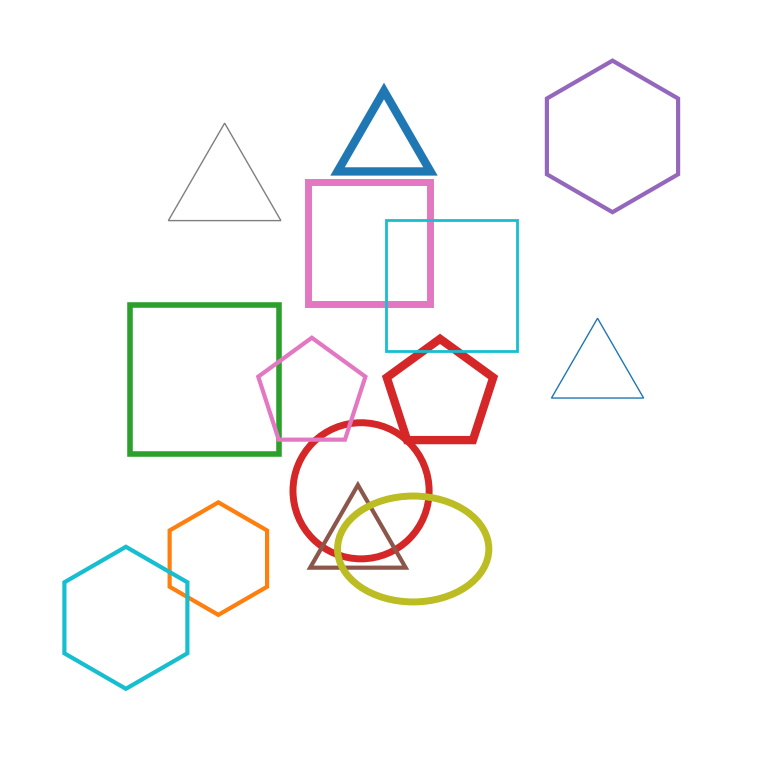[{"shape": "triangle", "thickness": 0.5, "radius": 0.35, "center": [0.776, 0.518]}, {"shape": "triangle", "thickness": 3, "radius": 0.35, "center": [0.499, 0.812]}, {"shape": "hexagon", "thickness": 1.5, "radius": 0.37, "center": [0.284, 0.275]}, {"shape": "square", "thickness": 2, "radius": 0.48, "center": [0.266, 0.508]}, {"shape": "circle", "thickness": 2.5, "radius": 0.44, "center": [0.469, 0.363]}, {"shape": "pentagon", "thickness": 3, "radius": 0.36, "center": [0.571, 0.487]}, {"shape": "hexagon", "thickness": 1.5, "radius": 0.49, "center": [0.795, 0.823]}, {"shape": "triangle", "thickness": 1.5, "radius": 0.36, "center": [0.465, 0.299]}, {"shape": "square", "thickness": 2.5, "radius": 0.39, "center": [0.479, 0.684]}, {"shape": "pentagon", "thickness": 1.5, "radius": 0.37, "center": [0.405, 0.488]}, {"shape": "triangle", "thickness": 0.5, "radius": 0.42, "center": [0.292, 0.756]}, {"shape": "oval", "thickness": 2.5, "radius": 0.49, "center": [0.537, 0.287]}, {"shape": "square", "thickness": 1, "radius": 0.43, "center": [0.587, 0.629]}, {"shape": "hexagon", "thickness": 1.5, "radius": 0.46, "center": [0.163, 0.198]}]